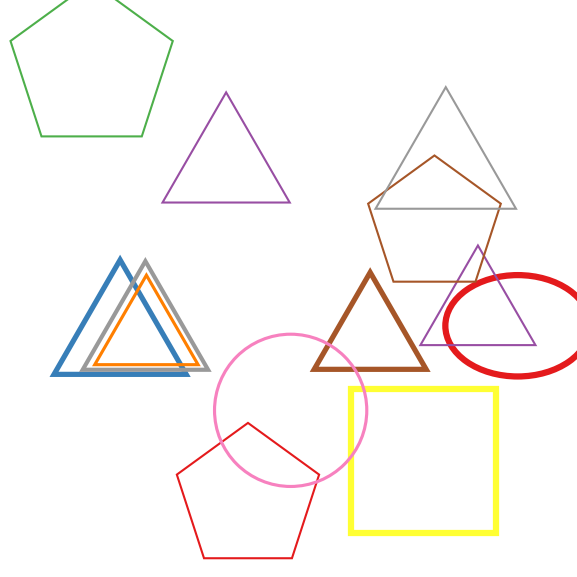[{"shape": "oval", "thickness": 3, "radius": 0.63, "center": [0.897, 0.435]}, {"shape": "pentagon", "thickness": 1, "radius": 0.65, "center": [0.429, 0.137]}, {"shape": "triangle", "thickness": 2.5, "radius": 0.66, "center": [0.208, 0.417]}, {"shape": "pentagon", "thickness": 1, "radius": 0.74, "center": [0.159, 0.882]}, {"shape": "triangle", "thickness": 1, "radius": 0.64, "center": [0.392, 0.712]}, {"shape": "triangle", "thickness": 1, "radius": 0.58, "center": [0.828, 0.459]}, {"shape": "triangle", "thickness": 1.5, "radius": 0.52, "center": [0.254, 0.419]}, {"shape": "square", "thickness": 3, "radius": 0.63, "center": [0.733, 0.201]}, {"shape": "triangle", "thickness": 2.5, "radius": 0.56, "center": [0.641, 0.416]}, {"shape": "pentagon", "thickness": 1, "radius": 0.6, "center": [0.752, 0.609]}, {"shape": "circle", "thickness": 1.5, "radius": 0.66, "center": [0.503, 0.289]}, {"shape": "triangle", "thickness": 2, "radius": 0.63, "center": [0.252, 0.422]}, {"shape": "triangle", "thickness": 1, "radius": 0.7, "center": [0.772, 0.708]}]